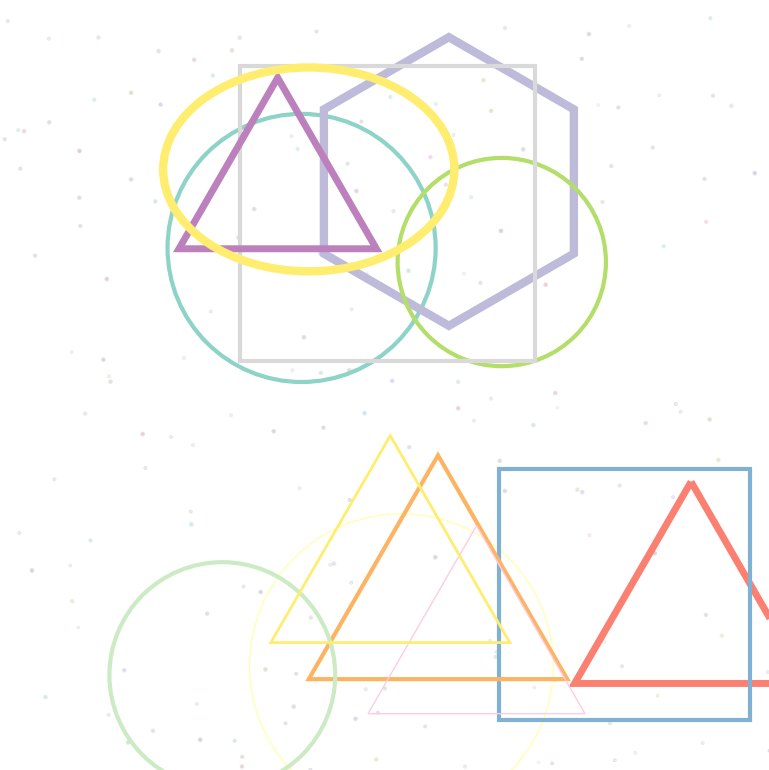[{"shape": "circle", "thickness": 1.5, "radius": 0.87, "center": [0.392, 0.678]}, {"shape": "circle", "thickness": 0.5, "radius": 0.99, "center": [0.521, 0.136]}, {"shape": "hexagon", "thickness": 3, "radius": 0.94, "center": [0.583, 0.764]}, {"shape": "triangle", "thickness": 2.5, "radius": 0.87, "center": [0.897, 0.2]}, {"shape": "square", "thickness": 1.5, "radius": 0.82, "center": [0.811, 0.228]}, {"shape": "triangle", "thickness": 1.5, "radius": 0.97, "center": [0.569, 0.215]}, {"shape": "circle", "thickness": 1.5, "radius": 0.68, "center": [0.652, 0.66]}, {"shape": "triangle", "thickness": 0.5, "radius": 0.81, "center": [0.619, 0.154]}, {"shape": "square", "thickness": 1.5, "radius": 0.96, "center": [0.503, 0.722]}, {"shape": "triangle", "thickness": 2.5, "radius": 0.74, "center": [0.361, 0.751]}, {"shape": "circle", "thickness": 1.5, "radius": 0.73, "center": [0.289, 0.123]}, {"shape": "oval", "thickness": 3, "radius": 0.95, "center": [0.401, 0.78]}, {"shape": "triangle", "thickness": 1, "radius": 0.9, "center": [0.507, 0.255]}]